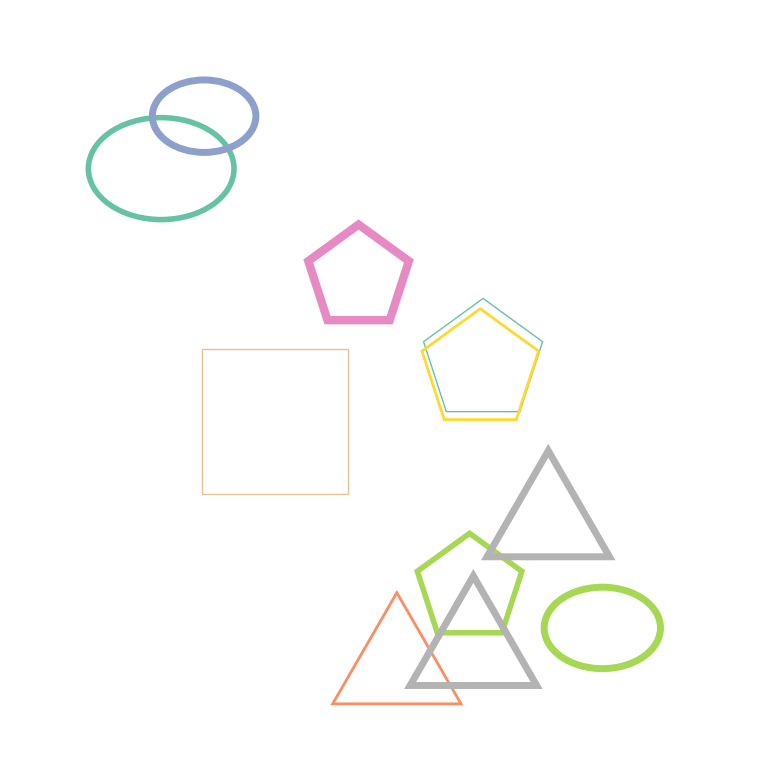[{"shape": "oval", "thickness": 2, "radius": 0.47, "center": [0.209, 0.781]}, {"shape": "pentagon", "thickness": 0.5, "radius": 0.41, "center": [0.627, 0.531]}, {"shape": "triangle", "thickness": 1, "radius": 0.48, "center": [0.515, 0.134]}, {"shape": "oval", "thickness": 2.5, "radius": 0.34, "center": [0.265, 0.849]}, {"shape": "pentagon", "thickness": 3, "radius": 0.34, "center": [0.466, 0.64]}, {"shape": "oval", "thickness": 2.5, "radius": 0.38, "center": [0.782, 0.185]}, {"shape": "pentagon", "thickness": 2, "radius": 0.36, "center": [0.61, 0.236]}, {"shape": "pentagon", "thickness": 1, "radius": 0.4, "center": [0.624, 0.519]}, {"shape": "square", "thickness": 0.5, "radius": 0.47, "center": [0.357, 0.453]}, {"shape": "triangle", "thickness": 2.5, "radius": 0.46, "center": [0.712, 0.323]}, {"shape": "triangle", "thickness": 2.5, "radius": 0.47, "center": [0.615, 0.157]}]